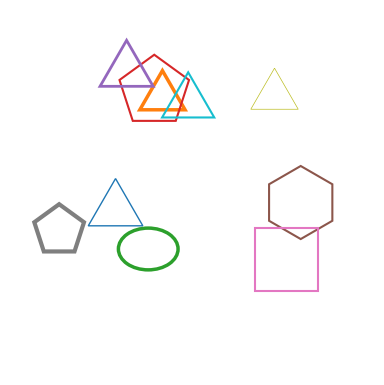[{"shape": "triangle", "thickness": 1, "radius": 0.41, "center": [0.3, 0.454]}, {"shape": "triangle", "thickness": 2.5, "radius": 0.34, "center": [0.422, 0.749]}, {"shape": "oval", "thickness": 2.5, "radius": 0.39, "center": [0.385, 0.353]}, {"shape": "pentagon", "thickness": 1.5, "radius": 0.47, "center": [0.401, 0.763]}, {"shape": "triangle", "thickness": 2, "radius": 0.4, "center": [0.329, 0.816]}, {"shape": "hexagon", "thickness": 1.5, "radius": 0.47, "center": [0.781, 0.474]}, {"shape": "square", "thickness": 1.5, "radius": 0.41, "center": [0.744, 0.327]}, {"shape": "pentagon", "thickness": 3, "radius": 0.34, "center": [0.154, 0.402]}, {"shape": "triangle", "thickness": 0.5, "radius": 0.36, "center": [0.713, 0.752]}, {"shape": "triangle", "thickness": 1.5, "radius": 0.39, "center": [0.489, 0.734]}]